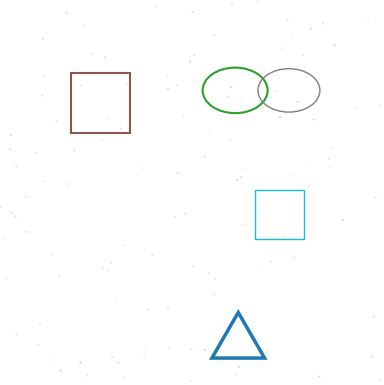[{"shape": "triangle", "thickness": 2.5, "radius": 0.39, "center": [0.619, 0.109]}, {"shape": "oval", "thickness": 1.5, "radius": 0.42, "center": [0.611, 0.765]}, {"shape": "square", "thickness": 1.5, "radius": 0.38, "center": [0.261, 0.732]}, {"shape": "oval", "thickness": 1, "radius": 0.4, "center": [0.75, 0.765]}, {"shape": "square", "thickness": 1, "radius": 0.32, "center": [0.726, 0.442]}]